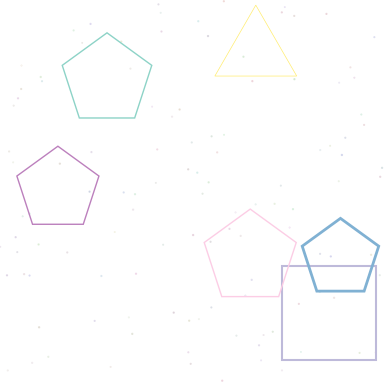[{"shape": "pentagon", "thickness": 1, "radius": 0.61, "center": [0.278, 0.792]}, {"shape": "square", "thickness": 1.5, "radius": 0.61, "center": [0.855, 0.187]}, {"shape": "pentagon", "thickness": 2, "radius": 0.52, "center": [0.884, 0.328]}, {"shape": "pentagon", "thickness": 1, "radius": 0.63, "center": [0.65, 0.331]}, {"shape": "pentagon", "thickness": 1, "radius": 0.56, "center": [0.15, 0.508]}, {"shape": "triangle", "thickness": 0.5, "radius": 0.61, "center": [0.664, 0.864]}]